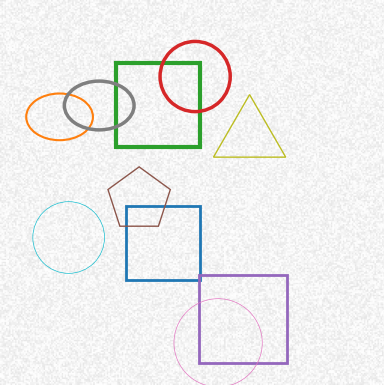[{"shape": "square", "thickness": 2, "radius": 0.48, "center": [0.423, 0.369]}, {"shape": "oval", "thickness": 1.5, "radius": 0.43, "center": [0.155, 0.696]}, {"shape": "square", "thickness": 3, "radius": 0.54, "center": [0.41, 0.728]}, {"shape": "circle", "thickness": 2.5, "radius": 0.46, "center": [0.507, 0.801]}, {"shape": "square", "thickness": 2, "radius": 0.57, "center": [0.632, 0.172]}, {"shape": "pentagon", "thickness": 1, "radius": 0.43, "center": [0.361, 0.481]}, {"shape": "circle", "thickness": 0.5, "radius": 0.57, "center": [0.567, 0.11]}, {"shape": "oval", "thickness": 2.5, "radius": 0.45, "center": [0.258, 0.726]}, {"shape": "triangle", "thickness": 1, "radius": 0.54, "center": [0.648, 0.646]}, {"shape": "circle", "thickness": 0.5, "radius": 0.47, "center": [0.178, 0.383]}]